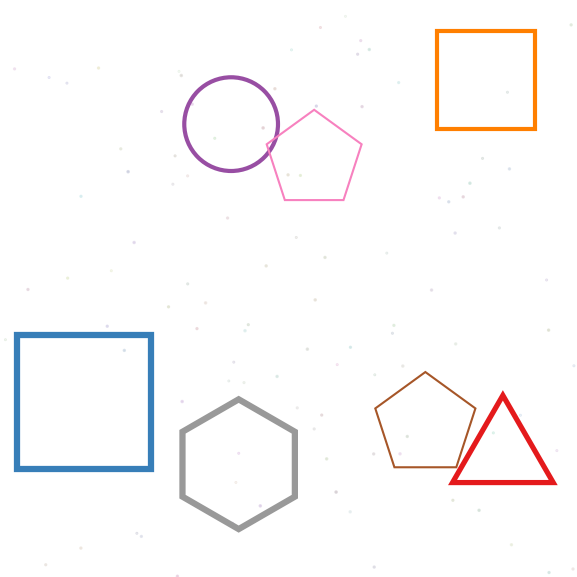[{"shape": "triangle", "thickness": 2.5, "radius": 0.5, "center": [0.871, 0.214]}, {"shape": "square", "thickness": 3, "radius": 0.58, "center": [0.145, 0.303]}, {"shape": "circle", "thickness": 2, "radius": 0.41, "center": [0.4, 0.784]}, {"shape": "square", "thickness": 2, "radius": 0.42, "center": [0.841, 0.86]}, {"shape": "pentagon", "thickness": 1, "radius": 0.46, "center": [0.737, 0.264]}, {"shape": "pentagon", "thickness": 1, "radius": 0.43, "center": [0.544, 0.723]}, {"shape": "hexagon", "thickness": 3, "radius": 0.56, "center": [0.413, 0.195]}]